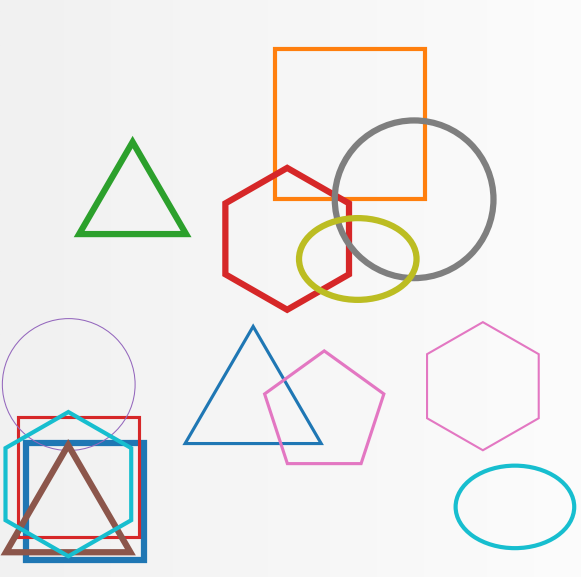[{"shape": "triangle", "thickness": 1.5, "radius": 0.68, "center": [0.436, 0.299]}, {"shape": "square", "thickness": 3, "radius": 0.51, "center": [0.146, 0.13]}, {"shape": "square", "thickness": 2, "radius": 0.65, "center": [0.602, 0.784]}, {"shape": "triangle", "thickness": 3, "radius": 0.53, "center": [0.228, 0.647]}, {"shape": "hexagon", "thickness": 3, "radius": 0.61, "center": [0.494, 0.586]}, {"shape": "square", "thickness": 1.5, "radius": 0.52, "center": [0.135, 0.173]}, {"shape": "circle", "thickness": 0.5, "radius": 0.57, "center": [0.118, 0.333]}, {"shape": "triangle", "thickness": 3, "radius": 0.62, "center": [0.117, 0.105]}, {"shape": "pentagon", "thickness": 1.5, "radius": 0.54, "center": [0.558, 0.284]}, {"shape": "hexagon", "thickness": 1, "radius": 0.55, "center": [0.831, 0.33]}, {"shape": "circle", "thickness": 3, "radius": 0.68, "center": [0.712, 0.654]}, {"shape": "oval", "thickness": 3, "radius": 0.51, "center": [0.616, 0.551]}, {"shape": "oval", "thickness": 2, "radius": 0.51, "center": [0.886, 0.121]}, {"shape": "hexagon", "thickness": 2, "radius": 0.62, "center": [0.118, 0.161]}]